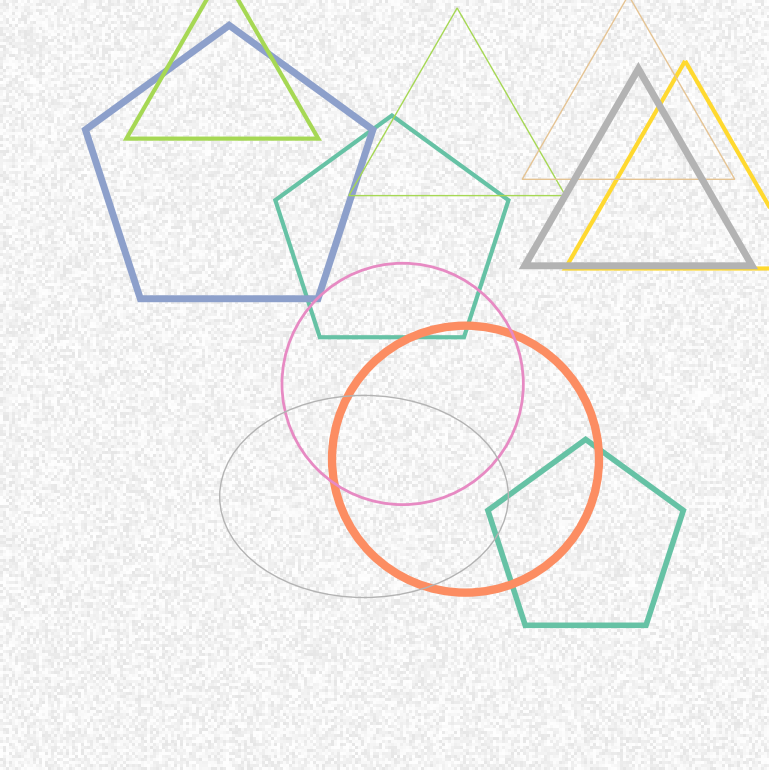[{"shape": "pentagon", "thickness": 1.5, "radius": 0.8, "center": [0.509, 0.691]}, {"shape": "pentagon", "thickness": 2, "radius": 0.67, "center": [0.761, 0.296]}, {"shape": "circle", "thickness": 3, "radius": 0.87, "center": [0.605, 0.404]}, {"shape": "pentagon", "thickness": 2.5, "radius": 0.98, "center": [0.298, 0.771]}, {"shape": "circle", "thickness": 1, "radius": 0.78, "center": [0.523, 0.501]}, {"shape": "triangle", "thickness": 1.5, "radius": 0.72, "center": [0.289, 0.892]}, {"shape": "triangle", "thickness": 0.5, "radius": 0.81, "center": [0.594, 0.827]}, {"shape": "triangle", "thickness": 1.5, "radius": 0.9, "center": [0.89, 0.741]}, {"shape": "triangle", "thickness": 0.5, "radius": 0.8, "center": [0.816, 0.847]}, {"shape": "triangle", "thickness": 2.5, "radius": 0.85, "center": [0.829, 0.74]}, {"shape": "oval", "thickness": 0.5, "radius": 0.94, "center": [0.473, 0.355]}]